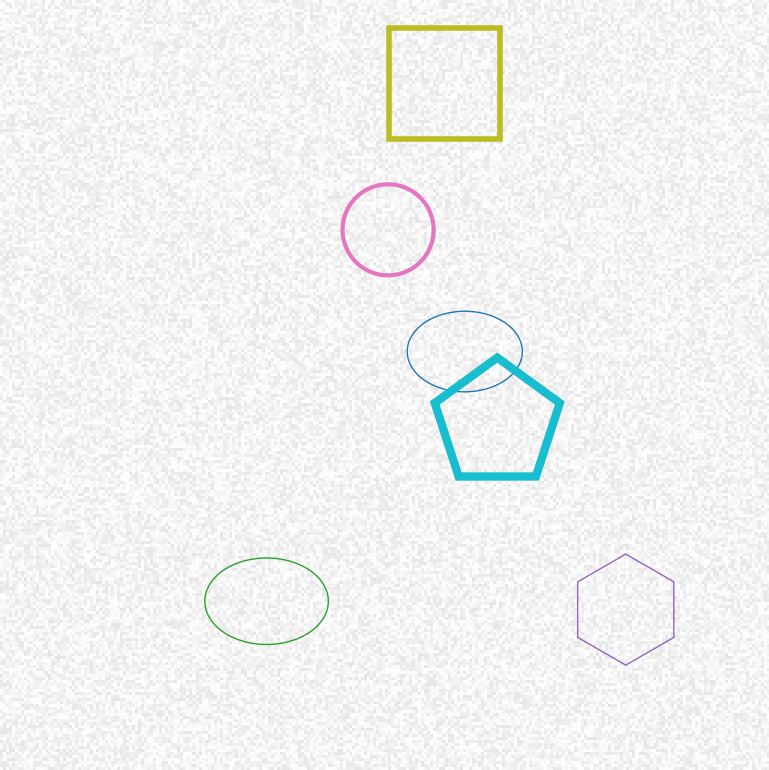[{"shape": "oval", "thickness": 0.5, "radius": 0.37, "center": [0.604, 0.543]}, {"shape": "oval", "thickness": 0.5, "radius": 0.4, "center": [0.346, 0.219]}, {"shape": "hexagon", "thickness": 0.5, "radius": 0.36, "center": [0.813, 0.208]}, {"shape": "circle", "thickness": 1.5, "radius": 0.3, "center": [0.504, 0.702]}, {"shape": "square", "thickness": 2, "radius": 0.36, "center": [0.577, 0.892]}, {"shape": "pentagon", "thickness": 3, "radius": 0.43, "center": [0.646, 0.45]}]